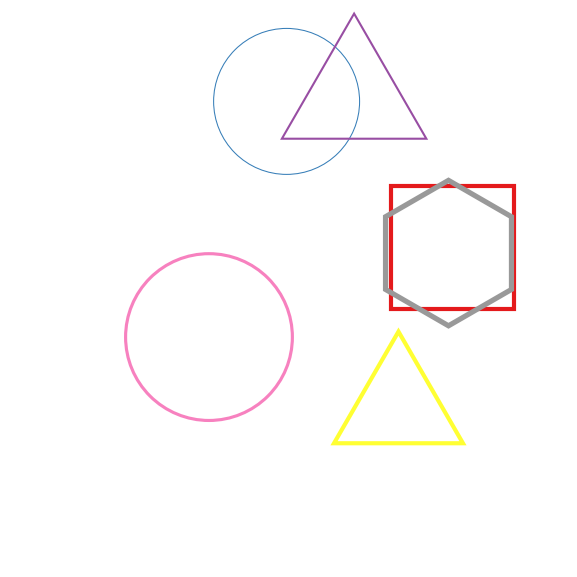[{"shape": "square", "thickness": 2, "radius": 0.53, "center": [0.783, 0.57]}, {"shape": "circle", "thickness": 0.5, "radius": 0.63, "center": [0.496, 0.824]}, {"shape": "triangle", "thickness": 1, "radius": 0.72, "center": [0.613, 0.831]}, {"shape": "triangle", "thickness": 2, "radius": 0.64, "center": [0.69, 0.296]}, {"shape": "circle", "thickness": 1.5, "radius": 0.72, "center": [0.362, 0.415]}, {"shape": "hexagon", "thickness": 2.5, "radius": 0.63, "center": [0.777, 0.561]}]